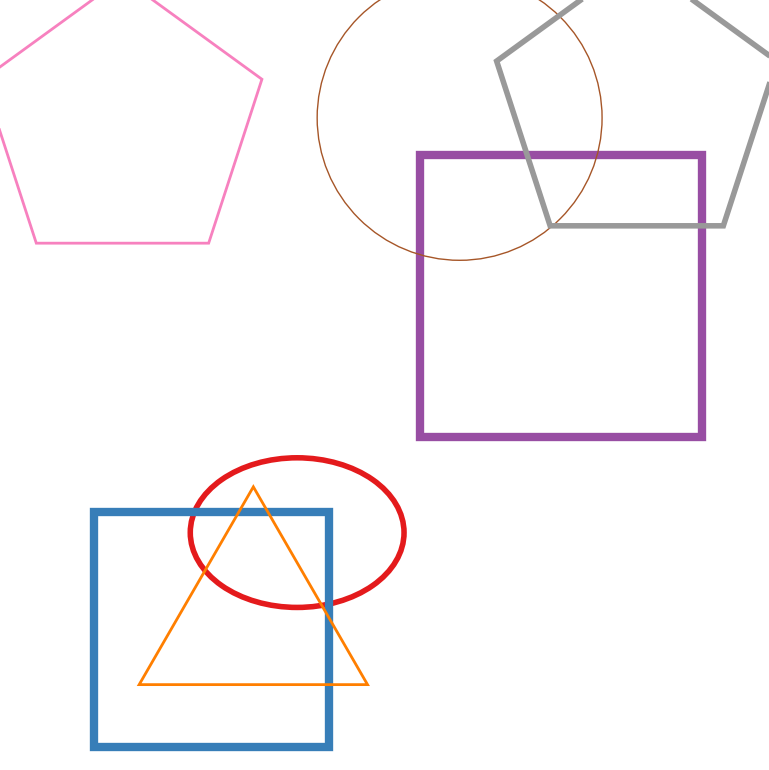[{"shape": "oval", "thickness": 2, "radius": 0.69, "center": [0.386, 0.308]}, {"shape": "square", "thickness": 3, "radius": 0.76, "center": [0.275, 0.183]}, {"shape": "square", "thickness": 3, "radius": 0.92, "center": [0.729, 0.616]}, {"shape": "triangle", "thickness": 1, "radius": 0.86, "center": [0.329, 0.196]}, {"shape": "circle", "thickness": 0.5, "radius": 0.93, "center": [0.597, 0.847]}, {"shape": "pentagon", "thickness": 1, "radius": 0.95, "center": [0.159, 0.838]}, {"shape": "pentagon", "thickness": 2, "radius": 0.96, "center": [0.827, 0.862]}]